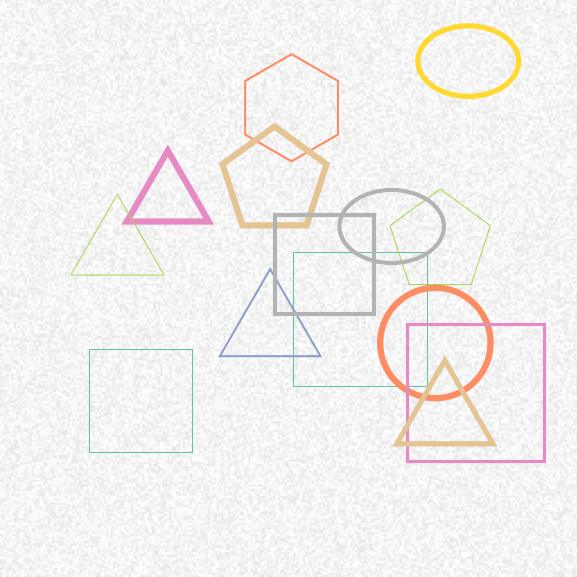[{"shape": "square", "thickness": 0.5, "radius": 0.58, "center": [0.624, 0.447]}, {"shape": "square", "thickness": 0.5, "radius": 0.44, "center": [0.243, 0.305]}, {"shape": "circle", "thickness": 3, "radius": 0.48, "center": [0.754, 0.405]}, {"shape": "hexagon", "thickness": 1, "radius": 0.46, "center": [0.505, 0.813]}, {"shape": "triangle", "thickness": 1, "radius": 0.5, "center": [0.468, 0.433]}, {"shape": "square", "thickness": 1.5, "radius": 0.59, "center": [0.823, 0.319]}, {"shape": "triangle", "thickness": 3, "radius": 0.41, "center": [0.291, 0.657]}, {"shape": "pentagon", "thickness": 0.5, "radius": 0.46, "center": [0.762, 0.58]}, {"shape": "triangle", "thickness": 0.5, "radius": 0.47, "center": [0.203, 0.569]}, {"shape": "oval", "thickness": 2.5, "radius": 0.44, "center": [0.811, 0.893]}, {"shape": "triangle", "thickness": 2.5, "radius": 0.48, "center": [0.77, 0.279]}, {"shape": "pentagon", "thickness": 3, "radius": 0.47, "center": [0.475, 0.685]}, {"shape": "square", "thickness": 2, "radius": 0.43, "center": [0.562, 0.541]}, {"shape": "oval", "thickness": 2, "radius": 0.45, "center": [0.678, 0.607]}]